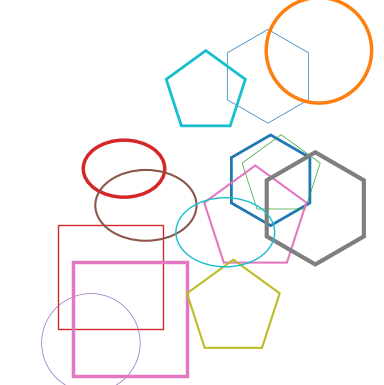[{"shape": "hexagon", "thickness": 2, "radius": 0.59, "center": [0.703, 0.532]}, {"shape": "hexagon", "thickness": 0.5, "radius": 0.61, "center": [0.696, 0.802]}, {"shape": "circle", "thickness": 2.5, "radius": 0.68, "center": [0.828, 0.869]}, {"shape": "pentagon", "thickness": 0.5, "radius": 0.53, "center": [0.73, 0.543]}, {"shape": "square", "thickness": 1, "radius": 0.68, "center": [0.287, 0.281]}, {"shape": "oval", "thickness": 2.5, "radius": 0.53, "center": [0.322, 0.562]}, {"shape": "circle", "thickness": 0.5, "radius": 0.64, "center": [0.236, 0.109]}, {"shape": "oval", "thickness": 1.5, "radius": 0.66, "center": [0.379, 0.467]}, {"shape": "pentagon", "thickness": 1.5, "radius": 0.7, "center": [0.663, 0.431]}, {"shape": "square", "thickness": 2.5, "radius": 0.74, "center": [0.338, 0.171]}, {"shape": "hexagon", "thickness": 3, "radius": 0.73, "center": [0.819, 0.459]}, {"shape": "pentagon", "thickness": 1.5, "radius": 0.63, "center": [0.606, 0.199]}, {"shape": "oval", "thickness": 1, "radius": 0.64, "center": [0.585, 0.397]}, {"shape": "pentagon", "thickness": 2, "radius": 0.54, "center": [0.535, 0.761]}]